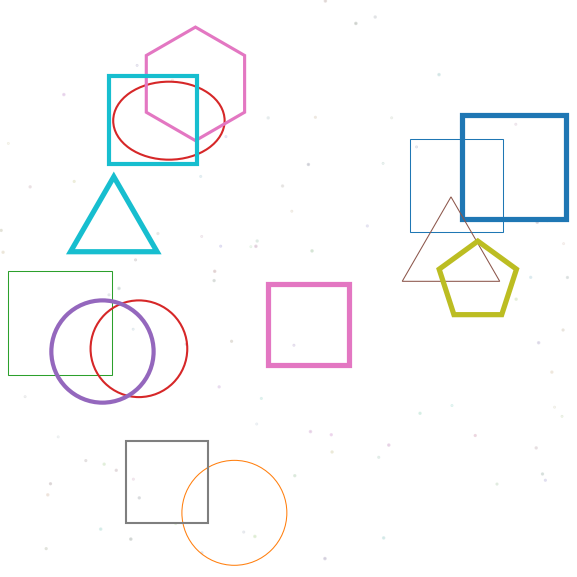[{"shape": "square", "thickness": 2.5, "radius": 0.45, "center": [0.89, 0.71]}, {"shape": "square", "thickness": 0.5, "radius": 0.4, "center": [0.791, 0.678]}, {"shape": "circle", "thickness": 0.5, "radius": 0.45, "center": [0.406, 0.111]}, {"shape": "square", "thickness": 0.5, "radius": 0.45, "center": [0.104, 0.439]}, {"shape": "circle", "thickness": 1, "radius": 0.42, "center": [0.241, 0.395]}, {"shape": "oval", "thickness": 1, "radius": 0.48, "center": [0.292, 0.79]}, {"shape": "circle", "thickness": 2, "radius": 0.44, "center": [0.177, 0.39]}, {"shape": "triangle", "thickness": 0.5, "radius": 0.49, "center": [0.781, 0.561]}, {"shape": "hexagon", "thickness": 1.5, "radius": 0.49, "center": [0.338, 0.854]}, {"shape": "square", "thickness": 2.5, "radius": 0.35, "center": [0.534, 0.437]}, {"shape": "square", "thickness": 1, "radius": 0.36, "center": [0.29, 0.165]}, {"shape": "pentagon", "thickness": 2.5, "radius": 0.35, "center": [0.827, 0.511]}, {"shape": "triangle", "thickness": 2.5, "radius": 0.43, "center": [0.197, 0.607]}, {"shape": "square", "thickness": 2, "radius": 0.38, "center": [0.266, 0.791]}]